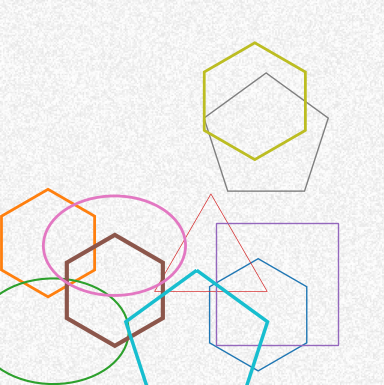[{"shape": "hexagon", "thickness": 1, "radius": 0.73, "center": [0.671, 0.182]}, {"shape": "hexagon", "thickness": 2, "radius": 0.7, "center": [0.125, 0.369]}, {"shape": "oval", "thickness": 1.5, "radius": 0.98, "center": [0.138, 0.14]}, {"shape": "triangle", "thickness": 0.5, "radius": 0.84, "center": [0.548, 0.327]}, {"shape": "square", "thickness": 1, "radius": 0.79, "center": [0.72, 0.262]}, {"shape": "hexagon", "thickness": 3, "radius": 0.72, "center": [0.298, 0.246]}, {"shape": "oval", "thickness": 2, "radius": 0.92, "center": [0.297, 0.362]}, {"shape": "pentagon", "thickness": 1, "radius": 0.85, "center": [0.691, 0.641]}, {"shape": "hexagon", "thickness": 2, "radius": 0.76, "center": [0.662, 0.737]}, {"shape": "pentagon", "thickness": 2.5, "radius": 0.97, "center": [0.511, 0.104]}]